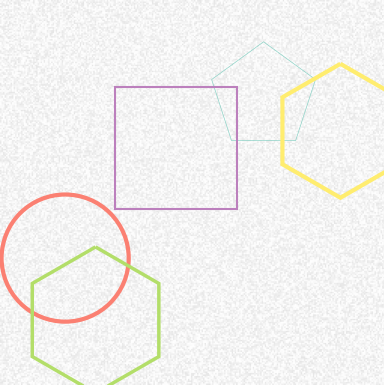[{"shape": "pentagon", "thickness": 0.5, "radius": 0.71, "center": [0.685, 0.75]}, {"shape": "circle", "thickness": 3, "radius": 0.83, "center": [0.169, 0.33]}, {"shape": "hexagon", "thickness": 2.5, "radius": 0.95, "center": [0.248, 0.169]}, {"shape": "square", "thickness": 1.5, "radius": 0.79, "center": [0.456, 0.615]}, {"shape": "hexagon", "thickness": 3, "radius": 0.87, "center": [0.884, 0.66]}]